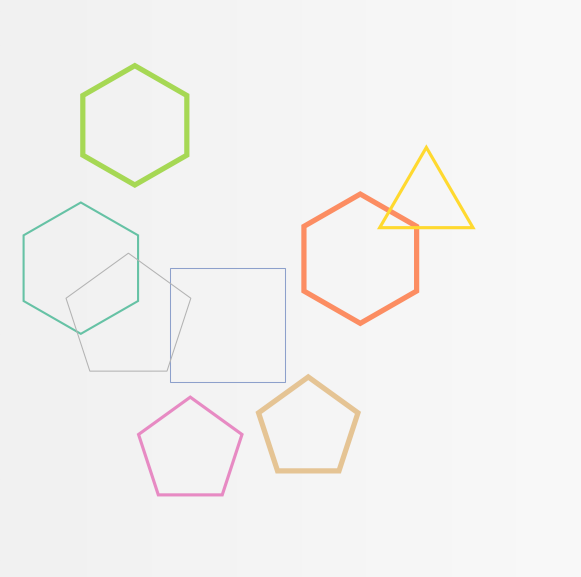[{"shape": "hexagon", "thickness": 1, "radius": 0.57, "center": [0.139, 0.535]}, {"shape": "hexagon", "thickness": 2.5, "radius": 0.56, "center": [0.62, 0.551]}, {"shape": "square", "thickness": 0.5, "radius": 0.49, "center": [0.391, 0.436]}, {"shape": "pentagon", "thickness": 1.5, "radius": 0.47, "center": [0.327, 0.218]}, {"shape": "hexagon", "thickness": 2.5, "radius": 0.52, "center": [0.232, 0.782]}, {"shape": "triangle", "thickness": 1.5, "radius": 0.46, "center": [0.733, 0.651]}, {"shape": "pentagon", "thickness": 2.5, "radius": 0.45, "center": [0.53, 0.256]}, {"shape": "pentagon", "thickness": 0.5, "radius": 0.56, "center": [0.221, 0.448]}]